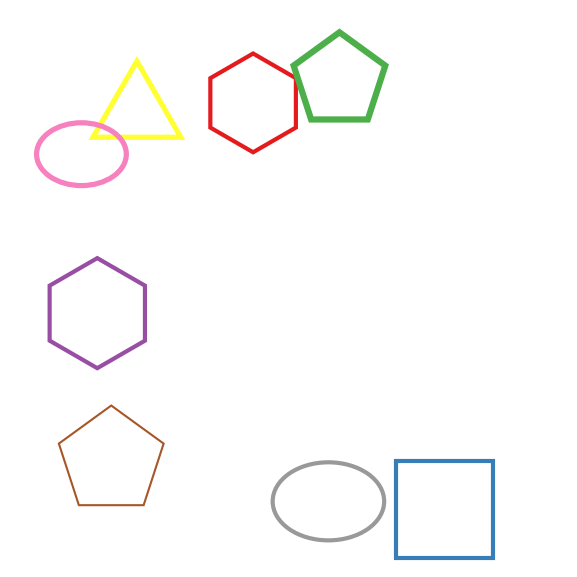[{"shape": "hexagon", "thickness": 2, "radius": 0.43, "center": [0.438, 0.821]}, {"shape": "square", "thickness": 2, "radius": 0.42, "center": [0.77, 0.117]}, {"shape": "pentagon", "thickness": 3, "radius": 0.42, "center": [0.588, 0.86]}, {"shape": "hexagon", "thickness": 2, "radius": 0.48, "center": [0.168, 0.457]}, {"shape": "triangle", "thickness": 2.5, "radius": 0.44, "center": [0.237, 0.805]}, {"shape": "pentagon", "thickness": 1, "radius": 0.48, "center": [0.193, 0.202]}, {"shape": "oval", "thickness": 2.5, "radius": 0.39, "center": [0.141, 0.732]}, {"shape": "oval", "thickness": 2, "radius": 0.48, "center": [0.569, 0.131]}]